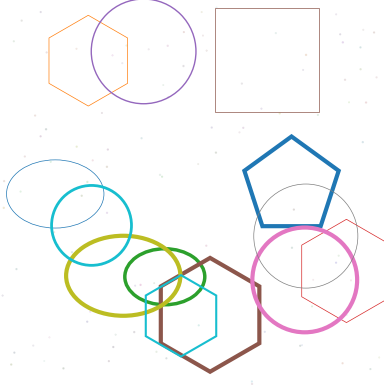[{"shape": "pentagon", "thickness": 3, "radius": 0.64, "center": [0.757, 0.517]}, {"shape": "oval", "thickness": 0.5, "radius": 0.63, "center": [0.143, 0.496]}, {"shape": "hexagon", "thickness": 0.5, "radius": 0.59, "center": [0.229, 0.842]}, {"shape": "oval", "thickness": 2.5, "radius": 0.52, "center": [0.428, 0.281]}, {"shape": "hexagon", "thickness": 0.5, "radius": 0.67, "center": [0.9, 0.296]}, {"shape": "circle", "thickness": 1, "radius": 0.68, "center": [0.373, 0.867]}, {"shape": "square", "thickness": 0.5, "radius": 0.67, "center": [0.693, 0.844]}, {"shape": "hexagon", "thickness": 3, "radius": 0.74, "center": [0.546, 0.182]}, {"shape": "circle", "thickness": 3, "radius": 0.68, "center": [0.792, 0.273]}, {"shape": "circle", "thickness": 0.5, "radius": 0.68, "center": [0.794, 0.387]}, {"shape": "oval", "thickness": 3, "radius": 0.74, "center": [0.32, 0.284]}, {"shape": "circle", "thickness": 2, "radius": 0.52, "center": [0.238, 0.415]}, {"shape": "hexagon", "thickness": 1.5, "radius": 0.53, "center": [0.47, 0.18]}]